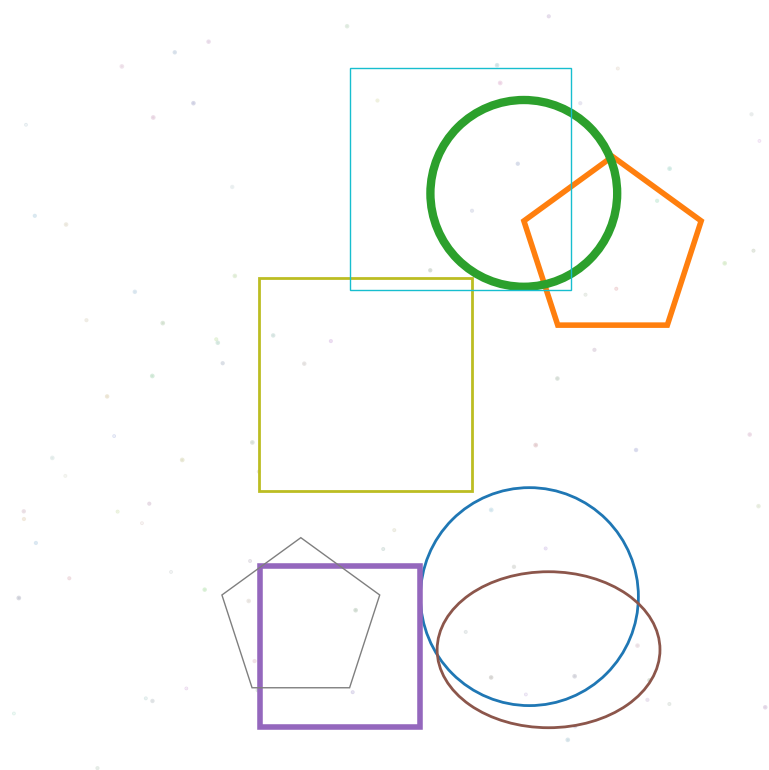[{"shape": "circle", "thickness": 1, "radius": 0.71, "center": [0.688, 0.225]}, {"shape": "pentagon", "thickness": 2, "radius": 0.61, "center": [0.795, 0.676]}, {"shape": "circle", "thickness": 3, "radius": 0.61, "center": [0.68, 0.749]}, {"shape": "square", "thickness": 2, "radius": 0.52, "center": [0.441, 0.16]}, {"shape": "oval", "thickness": 1, "radius": 0.72, "center": [0.712, 0.156]}, {"shape": "pentagon", "thickness": 0.5, "radius": 0.54, "center": [0.391, 0.194]}, {"shape": "square", "thickness": 1, "radius": 0.69, "center": [0.475, 0.501]}, {"shape": "square", "thickness": 0.5, "radius": 0.72, "center": [0.598, 0.767]}]